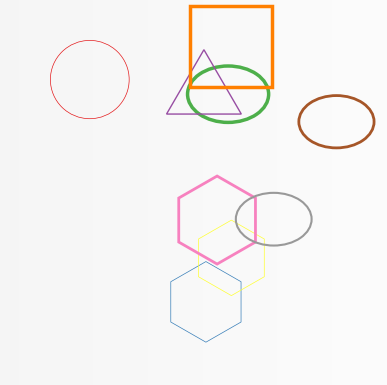[{"shape": "circle", "thickness": 0.5, "radius": 0.51, "center": [0.232, 0.793]}, {"shape": "hexagon", "thickness": 0.5, "radius": 0.52, "center": [0.531, 0.216]}, {"shape": "oval", "thickness": 2.5, "radius": 0.52, "center": [0.589, 0.755]}, {"shape": "triangle", "thickness": 1, "radius": 0.56, "center": [0.526, 0.759]}, {"shape": "square", "thickness": 2.5, "radius": 0.53, "center": [0.597, 0.879]}, {"shape": "hexagon", "thickness": 0.5, "radius": 0.49, "center": [0.597, 0.33]}, {"shape": "oval", "thickness": 2, "radius": 0.49, "center": [0.868, 0.684]}, {"shape": "hexagon", "thickness": 2, "radius": 0.57, "center": [0.56, 0.428]}, {"shape": "oval", "thickness": 1.5, "radius": 0.49, "center": [0.706, 0.431]}]